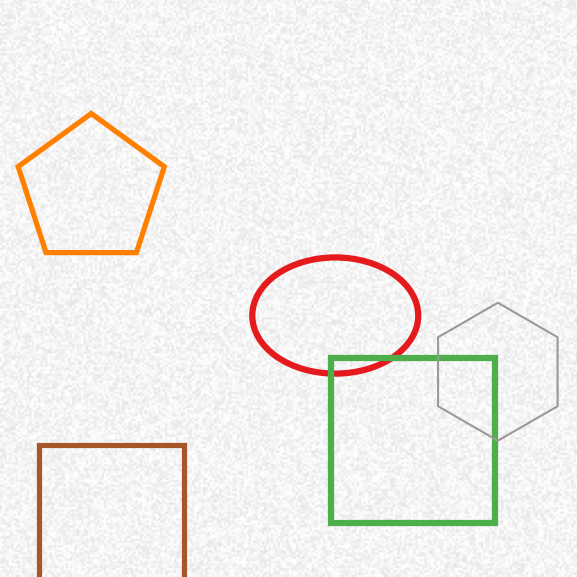[{"shape": "oval", "thickness": 3, "radius": 0.72, "center": [0.581, 0.453]}, {"shape": "square", "thickness": 3, "radius": 0.71, "center": [0.715, 0.237]}, {"shape": "pentagon", "thickness": 2.5, "radius": 0.67, "center": [0.158, 0.669]}, {"shape": "square", "thickness": 2.5, "radius": 0.63, "center": [0.193, 0.103]}, {"shape": "hexagon", "thickness": 1, "radius": 0.6, "center": [0.862, 0.355]}]